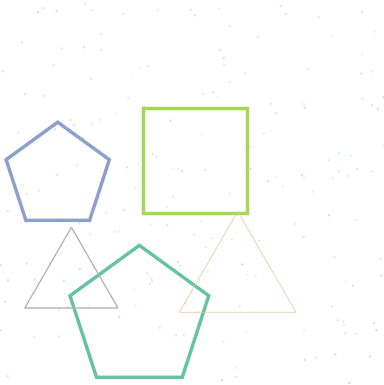[{"shape": "pentagon", "thickness": 2.5, "radius": 0.95, "center": [0.362, 0.173]}, {"shape": "pentagon", "thickness": 2.5, "radius": 0.7, "center": [0.15, 0.542]}, {"shape": "square", "thickness": 2.5, "radius": 0.68, "center": [0.506, 0.583]}, {"shape": "triangle", "thickness": 0.5, "radius": 0.87, "center": [0.617, 0.276]}, {"shape": "triangle", "thickness": 1, "radius": 0.7, "center": [0.185, 0.27]}]